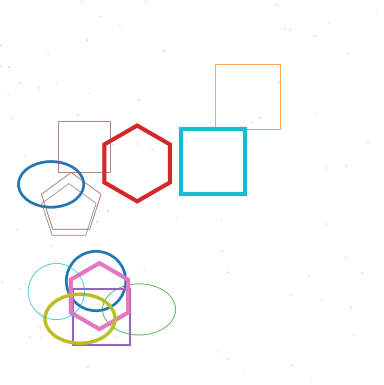[{"shape": "oval", "thickness": 2, "radius": 0.42, "center": [0.133, 0.521]}, {"shape": "circle", "thickness": 2, "radius": 0.39, "center": [0.249, 0.27]}, {"shape": "square", "thickness": 0.5, "radius": 0.42, "center": [0.642, 0.749]}, {"shape": "oval", "thickness": 0.5, "radius": 0.47, "center": [0.361, 0.196]}, {"shape": "hexagon", "thickness": 3, "radius": 0.49, "center": [0.356, 0.575]}, {"shape": "square", "thickness": 1.5, "radius": 0.37, "center": [0.264, 0.177]}, {"shape": "square", "thickness": 0.5, "radius": 0.33, "center": [0.218, 0.619]}, {"shape": "pentagon", "thickness": 0.5, "radius": 0.41, "center": [0.185, 0.47]}, {"shape": "hexagon", "thickness": 3, "radius": 0.43, "center": [0.258, 0.231]}, {"shape": "pentagon", "thickness": 0.5, "radius": 0.37, "center": [0.179, 0.449]}, {"shape": "oval", "thickness": 2.5, "radius": 0.45, "center": [0.208, 0.172]}, {"shape": "circle", "thickness": 0.5, "radius": 0.37, "center": [0.146, 0.243]}, {"shape": "square", "thickness": 3, "radius": 0.42, "center": [0.553, 0.58]}]